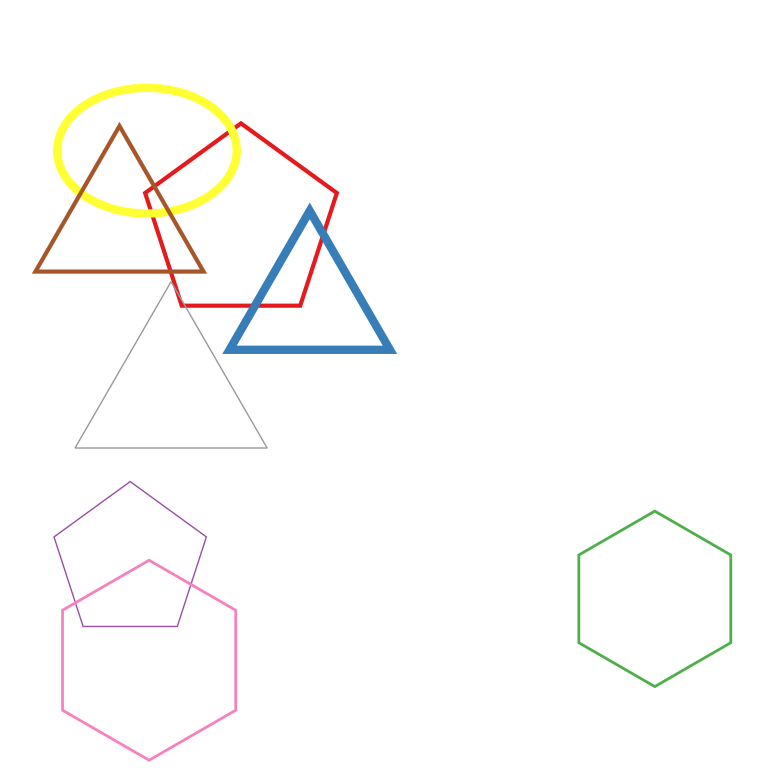[{"shape": "pentagon", "thickness": 1.5, "radius": 0.65, "center": [0.313, 0.709]}, {"shape": "triangle", "thickness": 3, "radius": 0.6, "center": [0.402, 0.606]}, {"shape": "hexagon", "thickness": 1, "radius": 0.57, "center": [0.85, 0.222]}, {"shape": "pentagon", "thickness": 0.5, "radius": 0.52, "center": [0.169, 0.271]}, {"shape": "oval", "thickness": 3, "radius": 0.58, "center": [0.191, 0.804]}, {"shape": "triangle", "thickness": 1.5, "radius": 0.63, "center": [0.155, 0.71]}, {"shape": "hexagon", "thickness": 1, "radius": 0.65, "center": [0.194, 0.143]}, {"shape": "triangle", "thickness": 0.5, "radius": 0.72, "center": [0.222, 0.49]}]